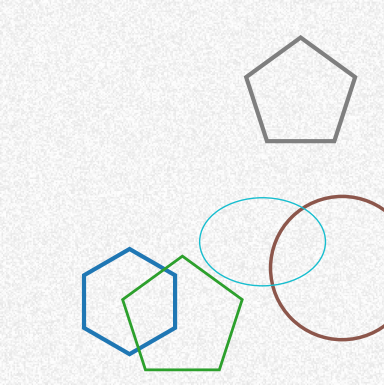[{"shape": "hexagon", "thickness": 3, "radius": 0.68, "center": [0.336, 0.217]}, {"shape": "pentagon", "thickness": 2, "radius": 0.82, "center": [0.474, 0.171]}, {"shape": "circle", "thickness": 2.5, "radius": 0.93, "center": [0.889, 0.304]}, {"shape": "pentagon", "thickness": 3, "radius": 0.74, "center": [0.781, 0.754]}, {"shape": "oval", "thickness": 1, "radius": 0.82, "center": [0.682, 0.372]}]